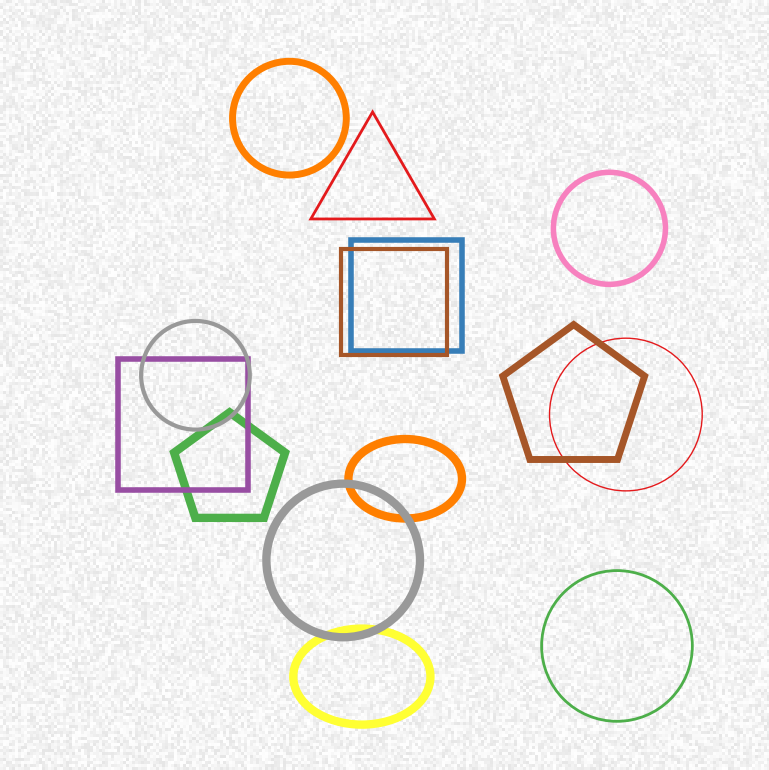[{"shape": "triangle", "thickness": 1, "radius": 0.46, "center": [0.484, 0.762]}, {"shape": "circle", "thickness": 0.5, "radius": 0.5, "center": [0.813, 0.462]}, {"shape": "square", "thickness": 2, "radius": 0.36, "center": [0.527, 0.616]}, {"shape": "pentagon", "thickness": 3, "radius": 0.38, "center": [0.298, 0.389]}, {"shape": "circle", "thickness": 1, "radius": 0.49, "center": [0.801, 0.161]}, {"shape": "square", "thickness": 2, "radius": 0.42, "center": [0.238, 0.449]}, {"shape": "circle", "thickness": 2.5, "radius": 0.37, "center": [0.376, 0.847]}, {"shape": "oval", "thickness": 3, "radius": 0.37, "center": [0.526, 0.378]}, {"shape": "oval", "thickness": 3, "radius": 0.45, "center": [0.47, 0.121]}, {"shape": "square", "thickness": 1.5, "radius": 0.34, "center": [0.512, 0.608]}, {"shape": "pentagon", "thickness": 2.5, "radius": 0.48, "center": [0.745, 0.482]}, {"shape": "circle", "thickness": 2, "radius": 0.36, "center": [0.791, 0.703]}, {"shape": "circle", "thickness": 1.5, "radius": 0.35, "center": [0.254, 0.513]}, {"shape": "circle", "thickness": 3, "radius": 0.5, "center": [0.446, 0.272]}]